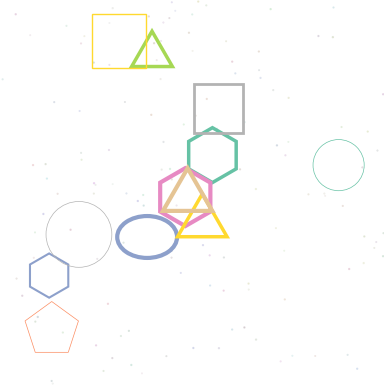[{"shape": "circle", "thickness": 0.5, "radius": 0.33, "center": [0.88, 0.571]}, {"shape": "hexagon", "thickness": 2.5, "radius": 0.36, "center": [0.552, 0.597]}, {"shape": "pentagon", "thickness": 0.5, "radius": 0.36, "center": [0.134, 0.144]}, {"shape": "hexagon", "thickness": 1.5, "radius": 0.29, "center": [0.128, 0.284]}, {"shape": "oval", "thickness": 3, "radius": 0.39, "center": [0.382, 0.384]}, {"shape": "hexagon", "thickness": 3, "radius": 0.38, "center": [0.481, 0.488]}, {"shape": "triangle", "thickness": 2.5, "radius": 0.31, "center": [0.395, 0.858]}, {"shape": "square", "thickness": 1, "radius": 0.35, "center": [0.308, 0.894]}, {"shape": "triangle", "thickness": 2.5, "radius": 0.37, "center": [0.525, 0.422]}, {"shape": "triangle", "thickness": 3, "radius": 0.37, "center": [0.487, 0.489]}, {"shape": "square", "thickness": 2, "radius": 0.32, "center": [0.566, 0.718]}, {"shape": "circle", "thickness": 0.5, "radius": 0.43, "center": [0.205, 0.391]}]